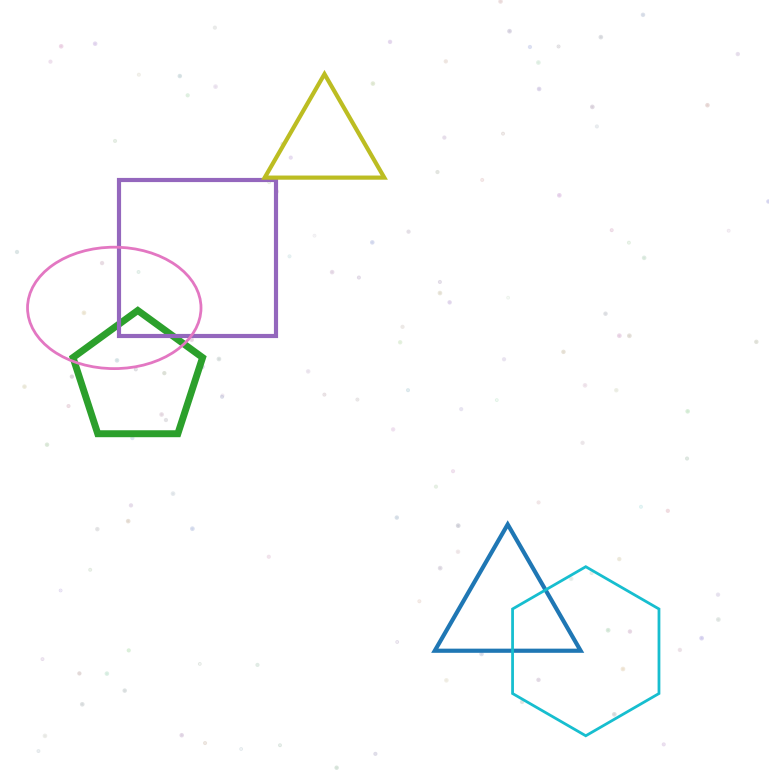[{"shape": "triangle", "thickness": 1.5, "radius": 0.55, "center": [0.659, 0.21]}, {"shape": "pentagon", "thickness": 2.5, "radius": 0.44, "center": [0.179, 0.508]}, {"shape": "square", "thickness": 1.5, "radius": 0.51, "center": [0.257, 0.665]}, {"shape": "oval", "thickness": 1, "radius": 0.56, "center": [0.148, 0.6]}, {"shape": "triangle", "thickness": 1.5, "radius": 0.45, "center": [0.421, 0.814]}, {"shape": "hexagon", "thickness": 1, "radius": 0.55, "center": [0.761, 0.154]}]